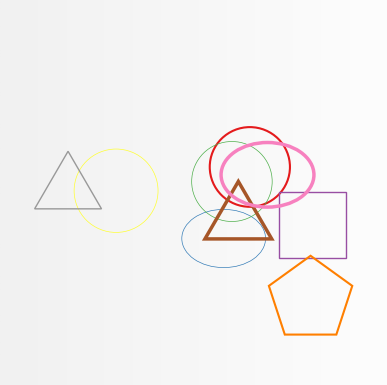[{"shape": "circle", "thickness": 1.5, "radius": 0.52, "center": [0.645, 0.566]}, {"shape": "oval", "thickness": 0.5, "radius": 0.54, "center": [0.577, 0.381]}, {"shape": "circle", "thickness": 0.5, "radius": 0.52, "center": [0.599, 0.529]}, {"shape": "square", "thickness": 1, "radius": 0.43, "center": [0.807, 0.415]}, {"shape": "pentagon", "thickness": 1.5, "radius": 0.57, "center": [0.801, 0.223]}, {"shape": "circle", "thickness": 0.5, "radius": 0.54, "center": [0.3, 0.505]}, {"shape": "triangle", "thickness": 2.5, "radius": 0.5, "center": [0.615, 0.429]}, {"shape": "oval", "thickness": 2.5, "radius": 0.6, "center": [0.69, 0.546]}, {"shape": "triangle", "thickness": 1, "radius": 0.5, "center": [0.176, 0.507]}]